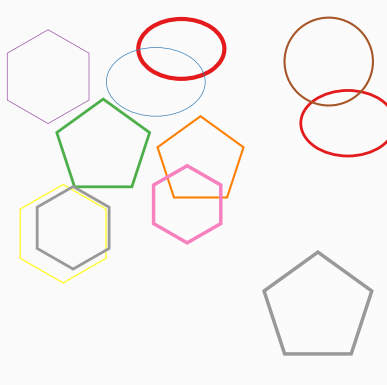[{"shape": "oval", "thickness": 3, "radius": 0.56, "center": [0.468, 0.873]}, {"shape": "oval", "thickness": 2, "radius": 0.61, "center": [0.898, 0.68]}, {"shape": "oval", "thickness": 0.5, "radius": 0.64, "center": [0.402, 0.787]}, {"shape": "pentagon", "thickness": 2, "radius": 0.63, "center": [0.266, 0.617]}, {"shape": "hexagon", "thickness": 0.5, "radius": 0.61, "center": [0.124, 0.801]}, {"shape": "pentagon", "thickness": 1.5, "radius": 0.58, "center": [0.517, 0.581]}, {"shape": "hexagon", "thickness": 1, "radius": 0.64, "center": [0.163, 0.393]}, {"shape": "circle", "thickness": 1.5, "radius": 0.57, "center": [0.848, 0.84]}, {"shape": "hexagon", "thickness": 2.5, "radius": 0.5, "center": [0.483, 0.469]}, {"shape": "pentagon", "thickness": 2.5, "radius": 0.73, "center": [0.82, 0.199]}, {"shape": "hexagon", "thickness": 2, "radius": 0.54, "center": [0.189, 0.408]}]